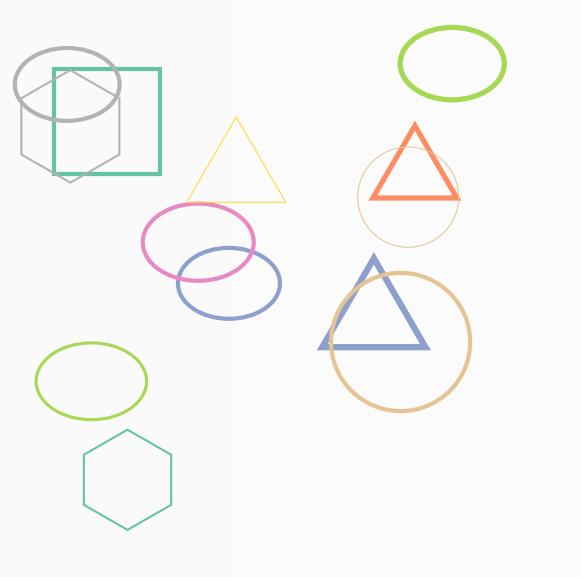[{"shape": "square", "thickness": 2, "radius": 0.46, "center": [0.184, 0.789]}, {"shape": "hexagon", "thickness": 1, "radius": 0.43, "center": [0.219, 0.168]}, {"shape": "triangle", "thickness": 2.5, "radius": 0.42, "center": [0.714, 0.698]}, {"shape": "triangle", "thickness": 3, "radius": 0.51, "center": [0.643, 0.449]}, {"shape": "oval", "thickness": 2, "radius": 0.44, "center": [0.394, 0.509]}, {"shape": "oval", "thickness": 2, "radius": 0.48, "center": [0.341, 0.58]}, {"shape": "oval", "thickness": 2.5, "radius": 0.45, "center": [0.778, 0.889]}, {"shape": "oval", "thickness": 1.5, "radius": 0.48, "center": [0.157, 0.339]}, {"shape": "triangle", "thickness": 0.5, "radius": 0.49, "center": [0.406, 0.698]}, {"shape": "circle", "thickness": 2, "radius": 0.6, "center": [0.689, 0.407]}, {"shape": "circle", "thickness": 0.5, "radius": 0.43, "center": [0.702, 0.658]}, {"shape": "oval", "thickness": 2, "radius": 0.45, "center": [0.116, 0.853]}, {"shape": "hexagon", "thickness": 1, "radius": 0.49, "center": [0.121, 0.78]}]